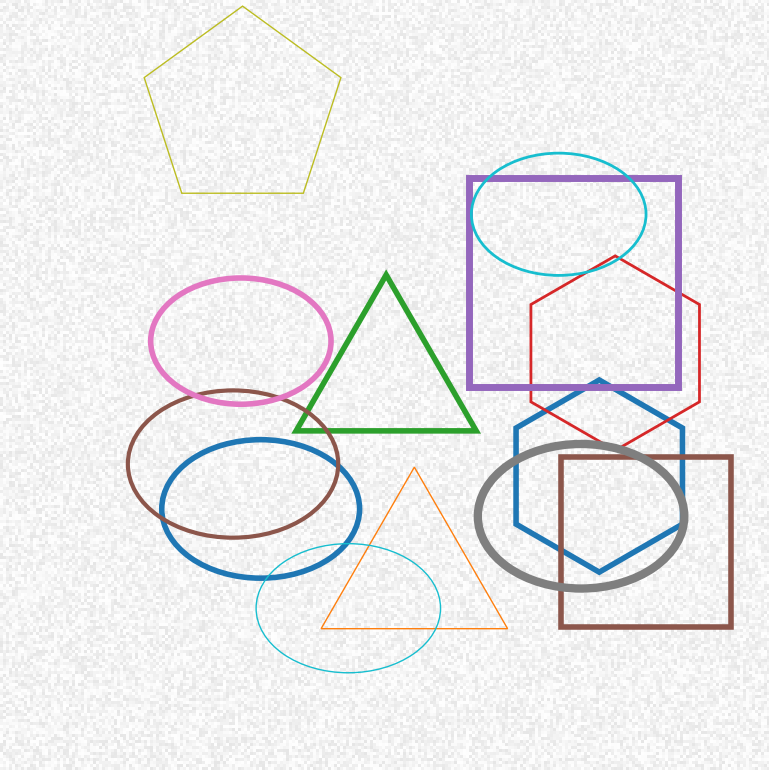[{"shape": "oval", "thickness": 2, "radius": 0.64, "center": [0.339, 0.339]}, {"shape": "hexagon", "thickness": 2, "radius": 0.62, "center": [0.778, 0.382]}, {"shape": "triangle", "thickness": 0.5, "radius": 0.7, "center": [0.538, 0.253]}, {"shape": "triangle", "thickness": 2, "radius": 0.68, "center": [0.502, 0.508]}, {"shape": "hexagon", "thickness": 1, "radius": 0.63, "center": [0.799, 0.541]}, {"shape": "square", "thickness": 2.5, "radius": 0.68, "center": [0.745, 0.633]}, {"shape": "oval", "thickness": 1.5, "radius": 0.68, "center": [0.303, 0.397]}, {"shape": "square", "thickness": 2, "radius": 0.55, "center": [0.839, 0.296]}, {"shape": "oval", "thickness": 2, "radius": 0.59, "center": [0.313, 0.557]}, {"shape": "oval", "thickness": 3, "radius": 0.67, "center": [0.755, 0.33]}, {"shape": "pentagon", "thickness": 0.5, "radius": 0.67, "center": [0.315, 0.858]}, {"shape": "oval", "thickness": 0.5, "radius": 0.6, "center": [0.452, 0.21]}, {"shape": "oval", "thickness": 1, "radius": 0.57, "center": [0.726, 0.722]}]